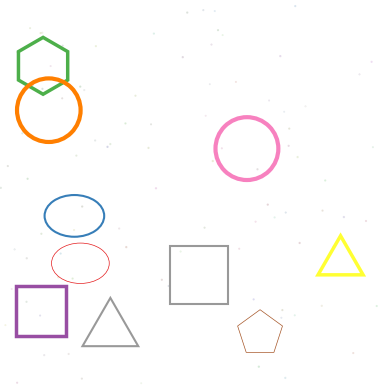[{"shape": "oval", "thickness": 0.5, "radius": 0.37, "center": [0.209, 0.316]}, {"shape": "oval", "thickness": 1.5, "radius": 0.39, "center": [0.193, 0.439]}, {"shape": "hexagon", "thickness": 2.5, "radius": 0.37, "center": [0.112, 0.829]}, {"shape": "square", "thickness": 2.5, "radius": 0.32, "center": [0.106, 0.192]}, {"shape": "circle", "thickness": 3, "radius": 0.41, "center": [0.127, 0.714]}, {"shape": "triangle", "thickness": 2.5, "radius": 0.34, "center": [0.885, 0.32]}, {"shape": "pentagon", "thickness": 0.5, "radius": 0.31, "center": [0.675, 0.134]}, {"shape": "circle", "thickness": 3, "radius": 0.41, "center": [0.641, 0.614]}, {"shape": "square", "thickness": 1.5, "radius": 0.38, "center": [0.517, 0.285]}, {"shape": "triangle", "thickness": 1.5, "radius": 0.42, "center": [0.287, 0.143]}]